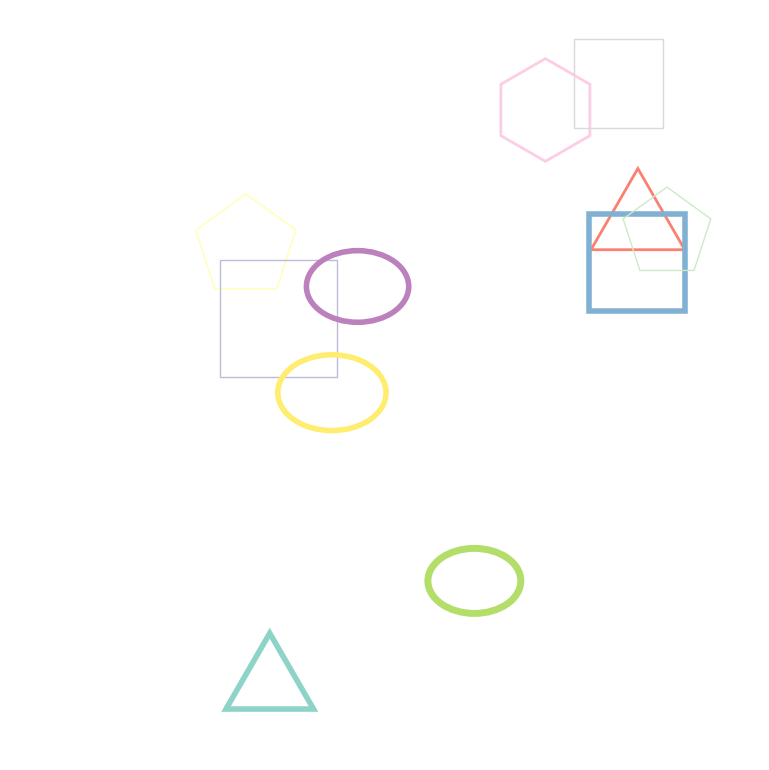[{"shape": "triangle", "thickness": 2, "radius": 0.33, "center": [0.35, 0.112]}, {"shape": "pentagon", "thickness": 0.5, "radius": 0.34, "center": [0.319, 0.68]}, {"shape": "square", "thickness": 0.5, "radius": 0.38, "center": [0.362, 0.587]}, {"shape": "triangle", "thickness": 1, "radius": 0.35, "center": [0.828, 0.711]}, {"shape": "square", "thickness": 2, "radius": 0.31, "center": [0.827, 0.659]}, {"shape": "oval", "thickness": 2.5, "radius": 0.3, "center": [0.616, 0.246]}, {"shape": "hexagon", "thickness": 1, "radius": 0.33, "center": [0.708, 0.857]}, {"shape": "square", "thickness": 0.5, "radius": 0.29, "center": [0.803, 0.892]}, {"shape": "oval", "thickness": 2, "radius": 0.33, "center": [0.464, 0.628]}, {"shape": "pentagon", "thickness": 0.5, "radius": 0.3, "center": [0.866, 0.697]}, {"shape": "oval", "thickness": 2, "radius": 0.35, "center": [0.431, 0.49]}]